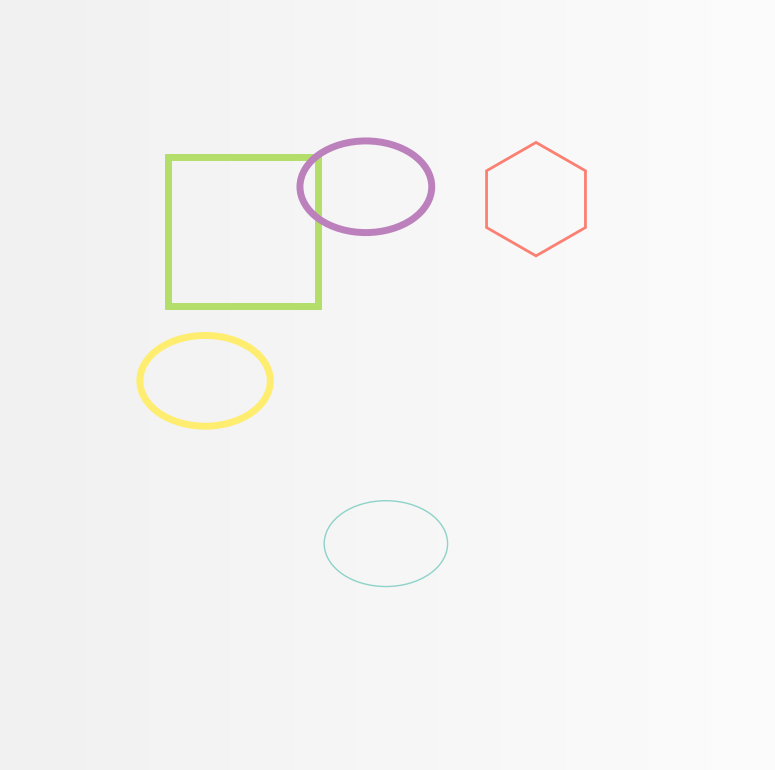[{"shape": "oval", "thickness": 0.5, "radius": 0.4, "center": [0.498, 0.294]}, {"shape": "hexagon", "thickness": 1, "radius": 0.37, "center": [0.692, 0.741]}, {"shape": "square", "thickness": 2.5, "radius": 0.48, "center": [0.314, 0.699]}, {"shape": "oval", "thickness": 2.5, "radius": 0.43, "center": [0.472, 0.757]}, {"shape": "oval", "thickness": 2.5, "radius": 0.42, "center": [0.265, 0.505]}]